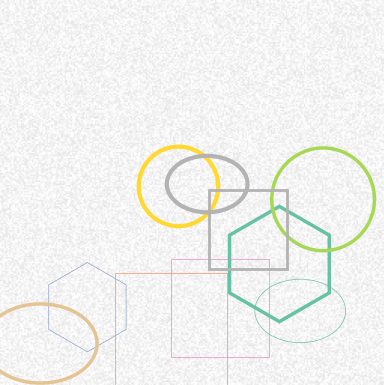[{"shape": "hexagon", "thickness": 2.5, "radius": 0.75, "center": [0.726, 0.314]}, {"shape": "oval", "thickness": 0.5, "radius": 0.59, "center": [0.78, 0.192]}, {"shape": "square", "thickness": 0.5, "radius": 0.73, "center": [0.444, 0.144]}, {"shape": "hexagon", "thickness": 0.5, "radius": 0.58, "center": [0.227, 0.202]}, {"shape": "square", "thickness": 0.5, "radius": 0.64, "center": [0.572, 0.199]}, {"shape": "circle", "thickness": 2.5, "radius": 0.67, "center": [0.839, 0.482]}, {"shape": "circle", "thickness": 3, "radius": 0.52, "center": [0.464, 0.516]}, {"shape": "oval", "thickness": 2.5, "radius": 0.73, "center": [0.105, 0.108]}, {"shape": "oval", "thickness": 3, "radius": 0.52, "center": [0.538, 0.522]}, {"shape": "square", "thickness": 2, "radius": 0.51, "center": [0.645, 0.404]}]